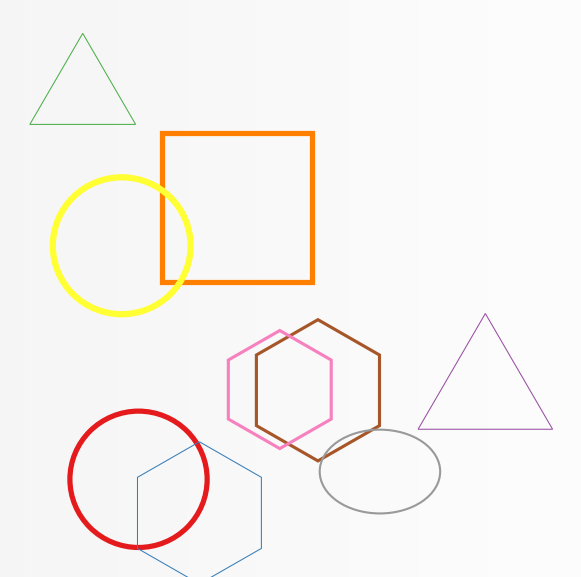[{"shape": "circle", "thickness": 2.5, "radius": 0.59, "center": [0.238, 0.169]}, {"shape": "hexagon", "thickness": 0.5, "radius": 0.62, "center": [0.343, 0.111]}, {"shape": "triangle", "thickness": 0.5, "radius": 0.53, "center": [0.142, 0.836]}, {"shape": "triangle", "thickness": 0.5, "radius": 0.67, "center": [0.835, 0.323]}, {"shape": "square", "thickness": 2.5, "radius": 0.65, "center": [0.407, 0.64]}, {"shape": "circle", "thickness": 3, "radius": 0.59, "center": [0.209, 0.574]}, {"shape": "hexagon", "thickness": 1.5, "radius": 0.61, "center": [0.547, 0.323]}, {"shape": "hexagon", "thickness": 1.5, "radius": 0.51, "center": [0.481, 0.325]}, {"shape": "oval", "thickness": 1, "radius": 0.52, "center": [0.654, 0.183]}]